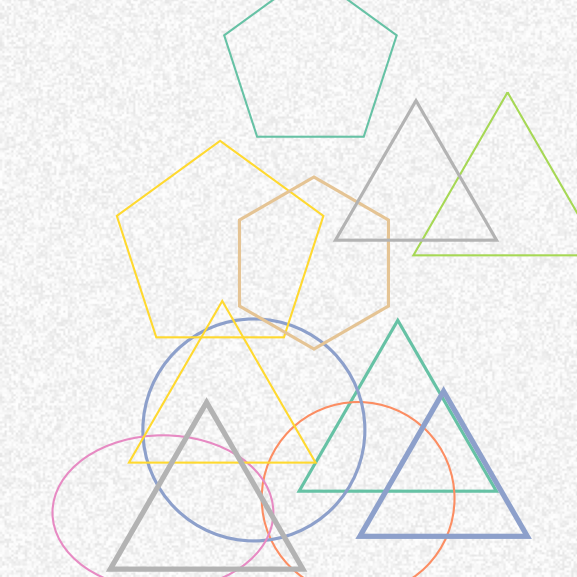[{"shape": "pentagon", "thickness": 1, "radius": 0.79, "center": [0.538, 0.889]}, {"shape": "triangle", "thickness": 1.5, "radius": 0.99, "center": [0.689, 0.247]}, {"shape": "circle", "thickness": 1, "radius": 0.83, "center": [0.62, 0.136]}, {"shape": "circle", "thickness": 1.5, "radius": 0.96, "center": [0.44, 0.255]}, {"shape": "triangle", "thickness": 2.5, "radius": 0.84, "center": [0.768, 0.154]}, {"shape": "oval", "thickness": 1, "radius": 0.96, "center": [0.282, 0.111]}, {"shape": "triangle", "thickness": 1, "radius": 0.94, "center": [0.879, 0.651]}, {"shape": "triangle", "thickness": 1, "radius": 0.93, "center": [0.385, 0.291]}, {"shape": "pentagon", "thickness": 1, "radius": 0.94, "center": [0.381, 0.567]}, {"shape": "hexagon", "thickness": 1.5, "radius": 0.74, "center": [0.544, 0.544]}, {"shape": "triangle", "thickness": 2.5, "radius": 0.96, "center": [0.358, 0.11]}, {"shape": "triangle", "thickness": 1.5, "radius": 0.81, "center": [0.72, 0.664]}]